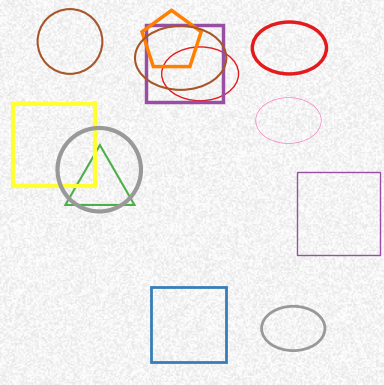[{"shape": "oval", "thickness": 2.5, "radius": 0.48, "center": [0.752, 0.875]}, {"shape": "oval", "thickness": 1, "radius": 0.5, "center": [0.52, 0.808]}, {"shape": "square", "thickness": 2, "radius": 0.49, "center": [0.489, 0.157]}, {"shape": "triangle", "thickness": 1.5, "radius": 0.52, "center": [0.26, 0.519]}, {"shape": "square", "thickness": 1, "radius": 0.54, "center": [0.88, 0.445]}, {"shape": "square", "thickness": 2.5, "radius": 0.5, "center": [0.479, 0.835]}, {"shape": "pentagon", "thickness": 2.5, "radius": 0.4, "center": [0.446, 0.892]}, {"shape": "square", "thickness": 3, "radius": 0.53, "center": [0.14, 0.623]}, {"shape": "circle", "thickness": 1.5, "radius": 0.42, "center": [0.182, 0.892]}, {"shape": "oval", "thickness": 1.5, "radius": 0.59, "center": [0.469, 0.85]}, {"shape": "oval", "thickness": 0.5, "radius": 0.43, "center": [0.749, 0.687]}, {"shape": "circle", "thickness": 3, "radius": 0.54, "center": [0.258, 0.559]}, {"shape": "oval", "thickness": 2, "radius": 0.41, "center": [0.762, 0.147]}]